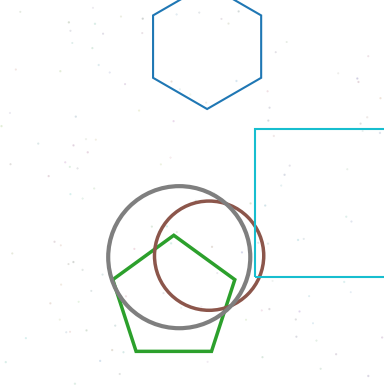[{"shape": "hexagon", "thickness": 1.5, "radius": 0.81, "center": [0.538, 0.879]}, {"shape": "pentagon", "thickness": 2.5, "radius": 0.83, "center": [0.451, 0.222]}, {"shape": "circle", "thickness": 2.5, "radius": 0.71, "center": [0.543, 0.336]}, {"shape": "circle", "thickness": 3, "radius": 0.92, "center": [0.466, 0.332]}, {"shape": "square", "thickness": 1.5, "radius": 0.96, "center": [0.853, 0.472]}]